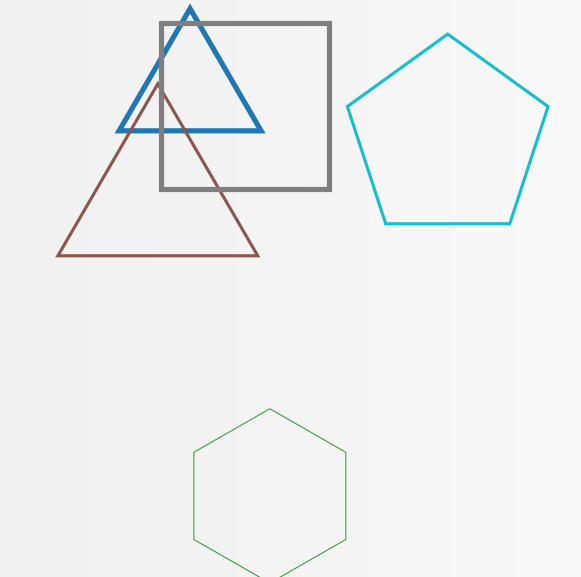[{"shape": "triangle", "thickness": 2.5, "radius": 0.71, "center": [0.327, 0.843]}, {"shape": "hexagon", "thickness": 0.5, "radius": 0.75, "center": [0.464, 0.14]}, {"shape": "triangle", "thickness": 1.5, "radius": 0.99, "center": [0.271, 0.655]}, {"shape": "square", "thickness": 2.5, "radius": 0.72, "center": [0.422, 0.816]}, {"shape": "pentagon", "thickness": 1.5, "radius": 0.91, "center": [0.77, 0.759]}]